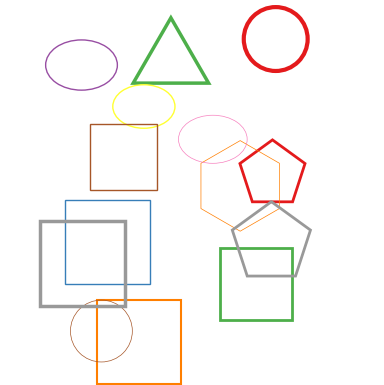[{"shape": "pentagon", "thickness": 2, "radius": 0.44, "center": [0.708, 0.548]}, {"shape": "circle", "thickness": 3, "radius": 0.41, "center": [0.716, 0.899]}, {"shape": "square", "thickness": 1, "radius": 0.55, "center": [0.279, 0.372]}, {"shape": "triangle", "thickness": 2.5, "radius": 0.57, "center": [0.444, 0.841]}, {"shape": "square", "thickness": 2, "radius": 0.47, "center": [0.665, 0.263]}, {"shape": "oval", "thickness": 1, "radius": 0.47, "center": [0.212, 0.831]}, {"shape": "hexagon", "thickness": 0.5, "radius": 0.59, "center": [0.624, 0.517]}, {"shape": "square", "thickness": 1.5, "radius": 0.55, "center": [0.36, 0.111]}, {"shape": "oval", "thickness": 1, "radius": 0.4, "center": [0.374, 0.723]}, {"shape": "square", "thickness": 1, "radius": 0.43, "center": [0.321, 0.591]}, {"shape": "circle", "thickness": 0.5, "radius": 0.4, "center": [0.263, 0.14]}, {"shape": "oval", "thickness": 0.5, "radius": 0.45, "center": [0.553, 0.638]}, {"shape": "pentagon", "thickness": 2, "radius": 0.53, "center": [0.705, 0.369]}, {"shape": "square", "thickness": 2.5, "radius": 0.55, "center": [0.214, 0.316]}]